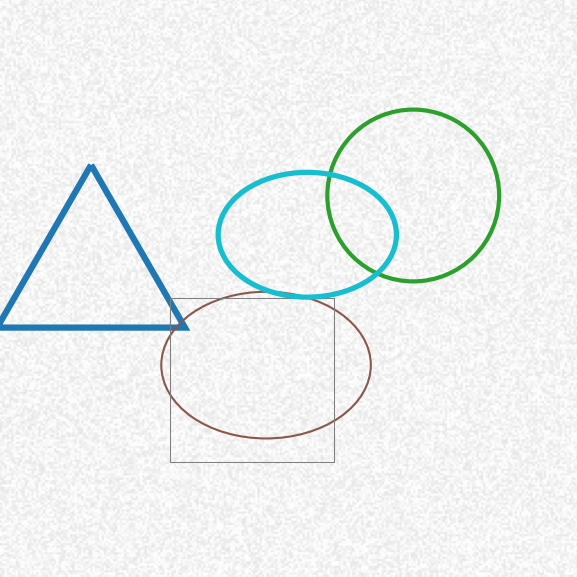[{"shape": "triangle", "thickness": 3, "radius": 0.94, "center": [0.158, 0.526]}, {"shape": "circle", "thickness": 2, "radius": 0.74, "center": [0.716, 0.661]}, {"shape": "oval", "thickness": 1, "radius": 0.91, "center": [0.461, 0.367]}, {"shape": "square", "thickness": 0.5, "radius": 0.71, "center": [0.436, 0.341]}, {"shape": "oval", "thickness": 2.5, "radius": 0.77, "center": [0.532, 0.593]}]